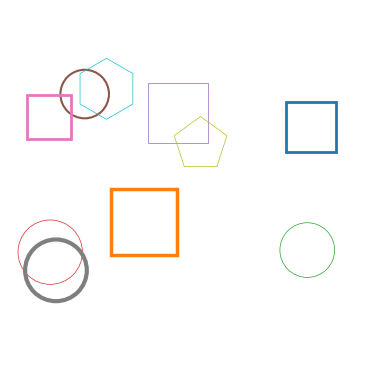[{"shape": "square", "thickness": 2, "radius": 0.33, "center": [0.807, 0.669]}, {"shape": "square", "thickness": 2.5, "radius": 0.43, "center": [0.374, 0.424]}, {"shape": "circle", "thickness": 0.5, "radius": 0.36, "center": [0.798, 0.35]}, {"shape": "circle", "thickness": 0.5, "radius": 0.42, "center": [0.13, 0.345]}, {"shape": "square", "thickness": 0.5, "radius": 0.39, "center": [0.463, 0.706]}, {"shape": "circle", "thickness": 1.5, "radius": 0.32, "center": [0.22, 0.756]}, {"shape": "square", "thickness": 2, "radius": 0.29, "center": [0.127, 0.696]}, {"shape": "circle", "thickness": 3, "radius": 0.4, "center": [0.145, 0.298]}, {"shape": "pentagon", "thickness": 0.5, "radius": 0.36, "center": [0.521, 0.625]}, {"shape": "hexagon", "thickness": 0.5, "radius": 0.4, "center": [0.277, 0.769]}]